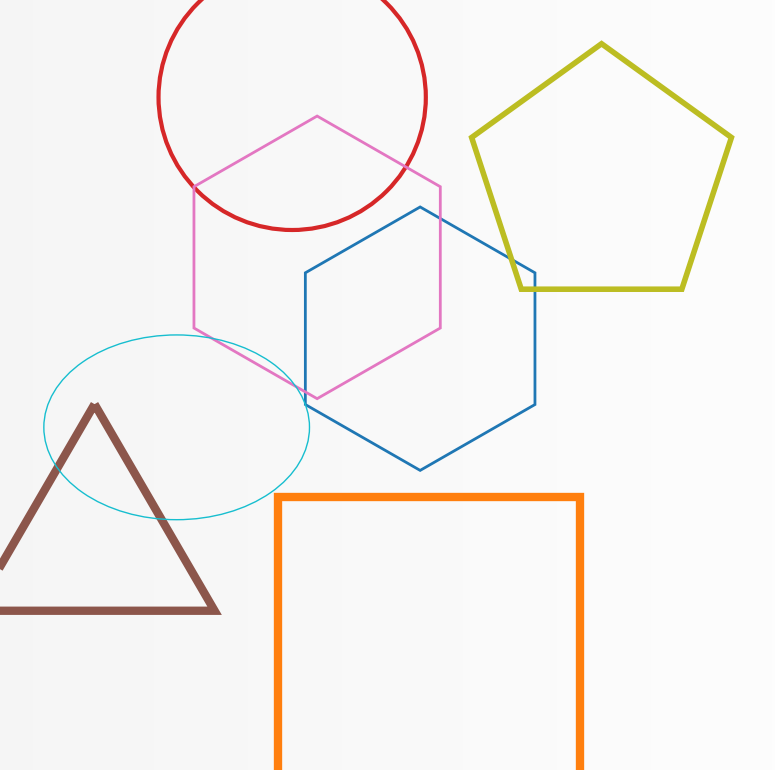[{"shape": "hexagon", "thickness": 1, "radius": 0.86, "center": [0.542, 0.56]}, {"shape": "square", "thickness": 3, "radius": 0.97, "center": [0.554, 0.159]}, {"shape": "circle", "thickness": 1.5, "radius": 0.86, "center": [0.377, 0.874]}, {"shape": "triangle", "thickness": 3, "radius": 0.89, "center": [0.122, 0.296]}, {"shape": "hexagon", "thickness": 1, "radius": 0.92, "center": [0.409, 0.666]}, {"shape": "pentagon", "thickness": 2, "radius": 0.88, "center": [0.776, 0.767]}, {"shape": "oval", "thickness": 0.5, "radius": 0.86, "center": [0.228, 0.445]}]